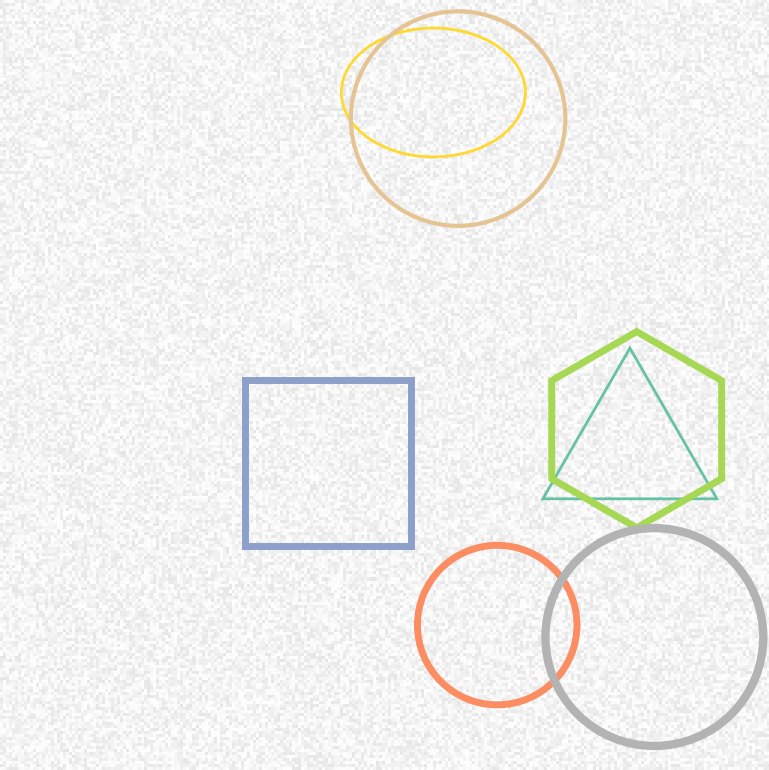[{"shape": "triangle", "thickness": 1, "radius": 0.65, "center": [0.818, 0.417]}, {"shape": "circle", "thickness": 2.5, "radius": 0.52, "center": [0.646, 0.188]}, {"shape": "square", "thickness": 2.5, "radius": 0.54, "center": [0.426, 0.398]}, {"shape": "hexagon", "thickness": 2.5, "radius": 0.64, "center": [0.827, 0.442]}, {"shape": "oval", "thickness": 1, "radius": 0.6, "center": [0.563, 0.88]}, {"shape": "circle", "thickness": 1.5, "radius": 0.7, "center": [0.595, 0.846]}, {"shape": "circle", "thickness": 3, "radius": 0.71, "center": [0.85, 0.173]}]